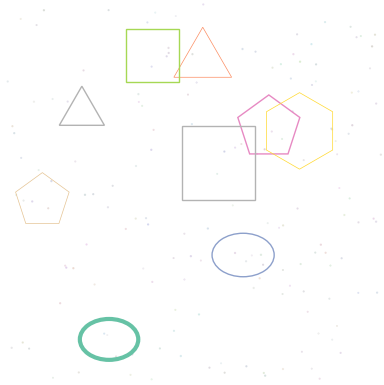[{"shape": "oval", "thickness": 3, "radius": 0.38, "center": [0.283, 0.118]}, {"shape": "triangle", "thickness": 0.5, "radius": 0.43, "center": [0.527, 0.843]}, {"shape": "oval", "thickness": 1, "radius": 0.4, "center": [0.631, 0.338]}, {"shape": "pentagon", "thickness": 1, "radius": 0.42, "center": [0.698, 0.669]}, {"shape": "square", "thickness": 1, "radius": 0.34, "center": [0.396, 0.855]}, {"shape": "hexagon", "thickness": 0.5, "radius": 0.5, "center": [0.778, 0.66]}, {"shape": "pentagon", "thickness": 0.5, "radius": 0.37, "center": [0.11, 0.479]}, {"shape": "triangle", "thickness": 1, "radius": 0.34, "center": [0.213, 0.708]}, {"shape": "square", "thickness": 1, "radius": 0.48, "center": [0.567, 0.576]}]